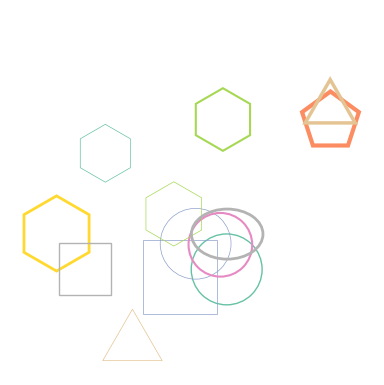[{"shape": "circle", "thickness": 1, "radius": 0.46, "center": [0.589, 0.3]}, {"shape": "hexagon", "thickness": 0.5, "radius": 0.38, "center": [0.274, 0.602]}, {"shape": "pentagon", "thickness": 3, "radius": 0.39, "center": [0.858, 0.685]}, {"shape": "circle", "thickness": 0.5, "radius": 0.46, "center": [0.508, 0.367]}, {"shape": "square", "thickness": 0.5, "radius": 0.48, "center": [0.467, 0.28]}, {"shape": "circle", "thickness": 1.5, "radius": 0.41, "center": [0.572, 0.364]}, {"shape": "hexagon", "thickness": 0.5, "radius": 0.42, "center": [0.451, 0.444]}, {"shape": "hexagon", "thickness": 1.5, "radius": 0.41, "center": [0.579, 0.69]}, {"shape": "hexagon", "thickness": 2, "radius": 0.49, "center": [0.147, 0.394]}, {"shape": "triangle", "thickness": 2.5, "radius": 0.38, "center": [0.858, 0.718]}, {"shape": "triangle", "thickness": 0.5, "radius": 0.45, "center": [0.344, 0.108]}, {"shape": "square", "thickness": 1, "radius": 0.34, "center": [0.221, 0.302]}, {"shape": "oval", "thickness": 2, "radius": 0.46, "center": [0.59, 0.392]}]